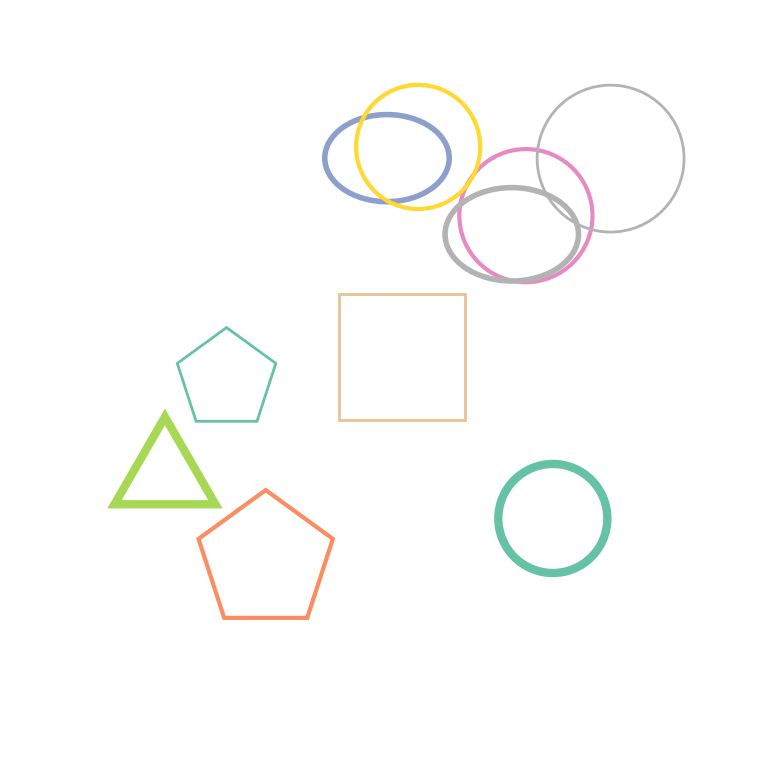[{"shape": "pentagon", "thickness": 1, "radius": 0.34, "center": [0.294, 0.507]}, {"shape": "circle", "thickness": 3, "radius": 0.35, "center": [0.718, 0.327]}, {"shape": "pentagon", "thickness": 1.5, "radius": 0.46, "center": [0.345, 0.272]}, {"shape": "oval", "thickness": 2, "radius": 0.4, "center": [0.503, 0.795]}, {"shape": "circle", "thickness": 1.5, "radius": 0.43, "center": [0.683, 0.72]}, {"shape": "triangle", "thickness": 3, "radius": 0.38, "center": [0.214, 0.383]}, {"shape": "circle", "thickness": 1.5, "radius": 0.4, "center": [0.543, 0.809]}, {"shape": "square", "thickness": 1, "radius": 0.41, "center": [0.522, 0.537]}, {"shape": "oval", "thickness": 2, "radius": 0.43, "center": [0.665, 0.696]}, {"shape": "circle", "thickness": 1, "radius": 0.48, "center": [0.793, 0.794]}]